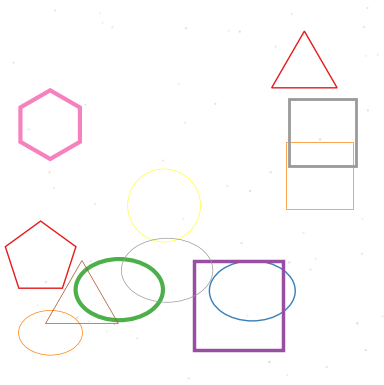[{"shape": "triangle", "thickness": 1, "radius": 0.49, "center": [0.791, 0.821]}, {"shape": "pentagon", "thickness": 1, "radius": 0.48, "center": [0.106, 0.329]}, {"shape": "oval", "thickness": 1, "radius": 0.56, "center": [0.655, 0.245]}, {"shape": "oval", "thickness": 3, "radius": 0.57, "center": [0.31, 0.248]}, {"shape": "square", "thickness": 2.5, "radius": 0.57, "center": [0.619, 0.207]}, {"shape": "square", "thickness": 0.5, "radius": 0.44, "center": [0.829, 0.543]}, {"shape": "oval", "thickness": 0.5, "radius": 0.41, "center": [0.131, 0.136]}, {"shape": "circle", "thickness": 0.5, "radius": 0.47, "center": [0.426, 0.466]}, {"shape": "triangle", "thickness": 0.5, "radius": 0.55, "center": [0.213, 0.214]}, {"shape": "hexagon", "thickness": 3, "radius": 0.45, "center": [0.13, 0.676]}, {"shape": "oval", "thickness": 0.5, "radius": 0.59, "center": [0.434, 0.298]}, {"shape": "square", "thickness": 2, "radius": 0.44, "center": [0.838, 0.655]}]